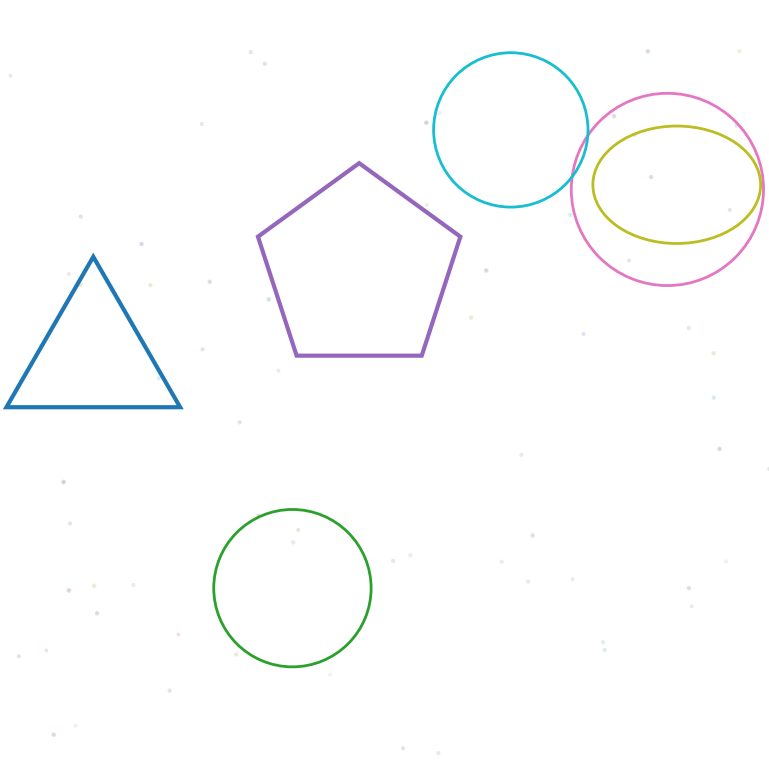[{"shape": "triangle", "thickness": 1.5, "radius": 0.65, "center": [0.121, 0.536]}, {"shape": "circle", "thickness": 1, "radius": 0.51, "center": [0.38, 0.236]}, {"shape": "pentagon", "thickness": 1.5, "radius": 0.69, "center": [0.466, 0.65]}, {"shape": "circle", "thickness": 1, "radius": 0.62, "center": [0.867, 0.754]}, {"shape": "oval", "thickness": 1, "radius": 0.54, "center": [0.879, 0.76]}, {"shape": "circle", "thickness": 1, "radius": 0.5, "center": [0.663, 0.831]}]